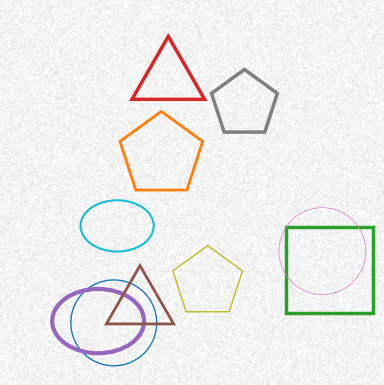[{"shape": "circle", "thickness": 1, "radius": 0.56, "center": [0.295, 0.161]}, {"shape": "pentagon", "thickness": 2, "radius": 0.56, "center": [0.419, 0.598]}, {"shape": "square", "thickness": 2.5, "radius": 0.56, "center": [0.856, 0.299]}, {"shape": "triangle", "thickness": 2.5, "radius": 0.54, "center": [0.437, 0.796]}, {"shape": "oval", "thickness": 3, "radius": 0.6, "center": [0.255, 0.166]}, {"shape": "triangle", "thickness": 2, "radius": 0.5, "center": [0.364, 0.209]}, {"shape": "circle", "thickness": 0.5, "radius": 0.56, "center": [0.837, 0.348]}, {"shape": "pentagon", "thickness": 2.5, "radius": 0.45, "center": [0.635, 0.73]}, {"shape": "pentagon", "thickness": 1, "radius": 0.47, "center": [0.539, 0.267]}, {"shape": "oval", "thickness": 1.5, "radius": 0.48, "center": [0.304, 0.413]}]